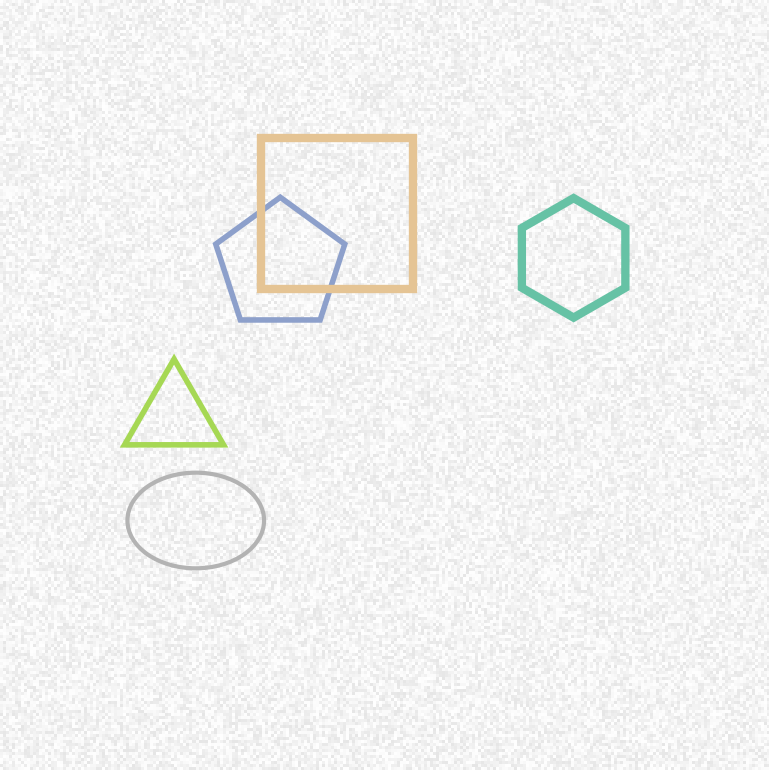[{"shape": "hexagon", "thickness": 3, "radius": 0.39, "center": [0.745, 0.665]}, {"shape": "pentagon", "thickness": 2, "radius": 0.44, "center": [0.364, 0.656]}, {"shape": "triangle", "thickness": 2, "radius": 0.37, "center": [0.226, 0.459]}, {"shape": "square", "thickness": 3, "radius": 0.49, "center": [0.437, 0.723]}, {"shape": "oval", "thickness": 1.5, "radius": 0.44, "center": [0.254, 0.324]}]